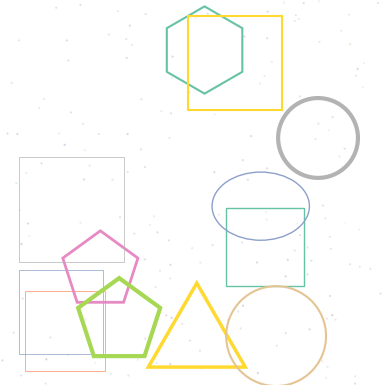[{"shape": "square", "thickness": 1, "radius": 0.51, "center": [0.688, 0.359]}, {"shape": "hexagon", "thickness": 1.5, "radius": 0.57, "center": [0.531, 0.87]}, {"shape": "square", "thickness": 0.5, "radius": 0.52, "center": [0.169, 0.141]}, {"shape": "square", "thickness": 0.5, "radius": 0.55, "center": [0.158, 0.19]}, {"shape": "oval", "thickness": 1, "radius": 0.63, "center": [0.677, 0.464]}, {"shape": "pentagon", "thickness": 2, "radius": 0.51, "center": [0.261, 0.298]}, {"shape": "pentagon", "thickness": 3, "radius": 0.56, "center": [0.31, 0.166]}, {"shape": "triangle", "thickness": 2.5, "radius": 0.73, "center": [0.511, 0.119]}, {"shape": "square", "thickness": 1.5, "radius": 0.62, "center": [0.611, 0.836]}, {"shape": "circle", "thickness": 1.5, "radius": 0.65, "center": [0.717, 0.127]}, {"shape": "circle", "thickness": 3, "radius": 0.52, "center": [0.826, 0.642]}, {"shape": "square", "thickness": 0.5, "radius": 0.68, "center": [0.186, 0.456]}]